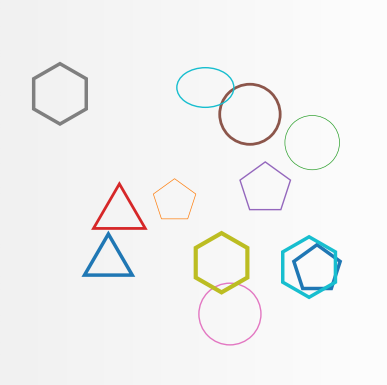[{"shape": "triangle", "thickness": 2.5, "radius": 0.36, "center": [0.28, 0.321]}, {"shape": "pentagon", "thickness": 2.5, "radius": 0.31, "center": [0.818, 0.301]}, {"shape": "pentagon", "thickness": 0.5, "radius": 0.29, "center": [0.451, 0.478]}, {"shape": "circle", "thickness": 0.5, "radius": 0.35, "center": [0.806, 0.63]}, {"shape": "triangle", "thickness": 2, "radius": 0.39, "center": [0.308, 0.445]}, {"shape": "pentagon", "thickness": 1, "radius": 0.34, "center": [0.685, 0.511]}, {"shape": "circle", "thickness": 2, "radius": 0.39, "center": [0.645, 0.703]}, {"shape": "circle", "thickness": 1, "radius": 0.4, "center": [0.593, 0.184]}, {"shape": "hexagon", "thickness": 2.5, "radius": 0.39, "center": [0.155, 0.756]}, {"shape": "hexagon", "thickness": 3, "radius": 0.38, "center": [0.572, 0.318]}, {"shape": "oval", "thickness": 1, "radius": 0.37, "center": [0.53, 0.773]}, {"shape": "hexagon", "thickness": 2.5, "radius": 0.39, "center": [0.798, 0.306]}]